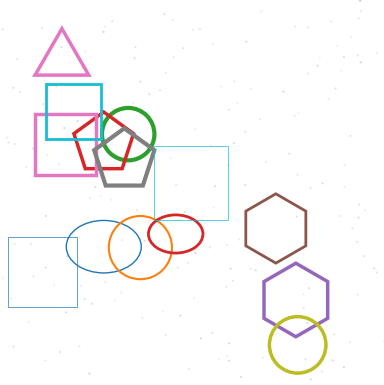[{"shape": "square", "thickness": 0.5, "radius": 0.45, "center": [0.11, 0.293]}, {"shape": "oval", "thickness": 1, "radius": 0.49, "center": [0.27, 0.359]}, {"shape": "circle", "thickness": 1.5, "radius": 0.41, "center": [0.365, 0.357]}, {"shape": "circle", "thickness": 3, "radius": 0.34, "center": [0.333, 0.652]}, {"shape": "oval", "thickness": 2, "radius": 0.35, "center": [0.456, 0.392]}, {"shape": "pentagon", "thickness": 2.5, "radius": 0.41, "center": [0.269, 0.628]}, {"shape": "hexagon", "thickness": 2.5, "radius": 0.48, "center": [0.768, 0.221]}, {"shape": "hexagon", "thickness": 2, "radius": 0.45, "center": [0.716, 0.407]}, {"shape": "triangle", "thickness": 2.5, "radius": 0.4, "center": [0.161, 0.845]}, {"shape": "square", "thickness": 2.5, "radius": 0.4, "center": [0.17, 0.624]}, {"shape": "pentagon", "thickness": 3, "radius": 0.41, "center": [0.323, 0.585]}, {"shape": "circle", "thickness": 2.5, "radius": 0.37, "center": [0.773, 0.104]}, {"shape": "square", "thickness": 0.5, "radius": 0.48, "center": [0.495, 0.525]}, {"shape": "square", "thickness": 2, "radius": 0.35, "center": [0.19, 0.711]}]